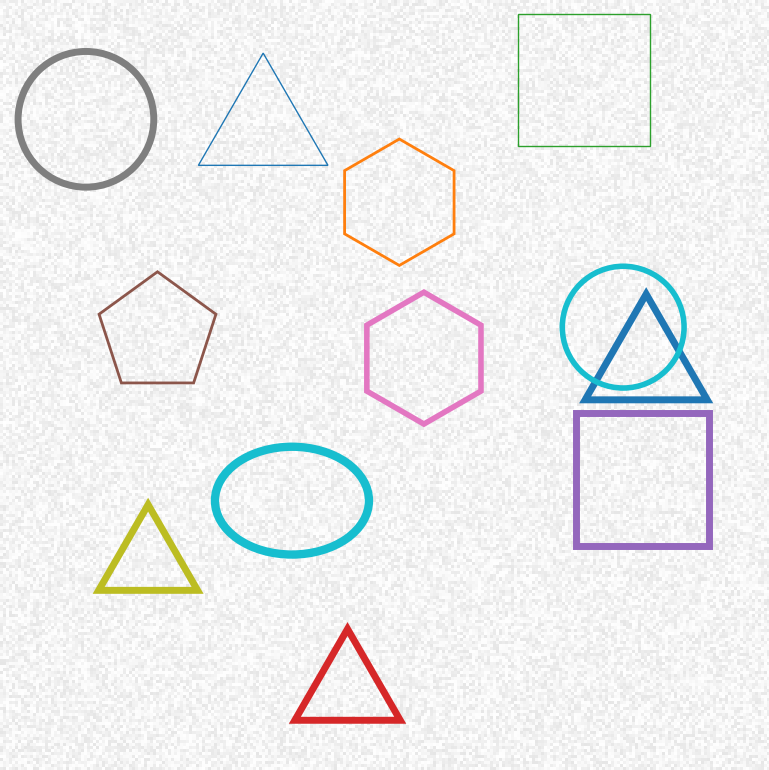[{"shape": "triangle", "thickness": 0.5, "radius": 0.49, "center": [0.342, 0.834]}, {"shape": "triangle", "thickness": 2.5, "radius": 0.46, "center": [0.839, 0.527]}, {"shape": "hexagon", "thickness": 1, "radius": 0.41, "center": [0.519, 0.737]}, {"shape": "square", "thickness": 0.5, "radius": 0.43, "center": [0.758, 0.896]}, {"shape": "triangle", "thickness": 2.5, "radius": 0.4, "center": [0.451, 0.104]}, {"shape": "square", "thickness": 2.5, "radius": 0.43, "center": [0.835, 0.377]}, {"shape": "pentagon", "thickness": 1, "radius": 0.4, "center": [0.205, 0.567]}, {"shape": "hexagon", "thickness": 2, "radius": 0.43, "center": [0.551, 0.535]}, {"shape": "circle", "thickness": 2.5, "radius": 0.44, "center": [0.112, 0.845]}, {"shape": "triangle", "thickness": 2.5, "radius": 0.37, "center": [0.192, 0.27]}, {"shape": "circle", "thickness": 2, "radius": 0.4, "center": [0.809, 0.575]}, {"shape": "oval", "thickness": 3, "radius": 0.5, "center": [0.379, 0.35]}]